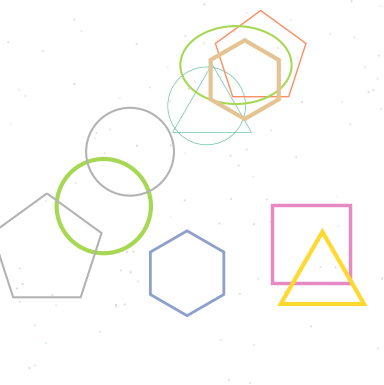[{"shape": "triangle", "thickness": 0.5, "radius": 0.59, "center": [0.551, 0.715]}, {"shape": "circle", "thickness": 0.5, "radius": 0.5, "center": [0.537, 0.725]}, {"shape": "pentagon", "thickness": 1, "radius": 0.62, "center": [0.677, 0.849]}, {"shape": "hexagon", "thickness": 2, "radius": 0.55, "center": [0.486, 0.29]}, {"shape": "square", "thickness": 2.5, "radius": 0.51, "center": [0.808, 0.366]}, {"shape": "circle", "thickness": 3, "radius": 0.61, "center": [0.27, 0.465]}, {"shape": "oval", "thickness": 1.5, "radius": 0.72, "center": [0.613, 0.831]}, {"shape": "triangle", "thickness": 3, "radius": 0.62, "center": [0.837, 0.273]}, {"shape": "hexagon", "thickness": 3, "radius": 0.51, "center": [0.636, 0.793]}, {"shape": "circle", "thickness": 1.5, "radius": 0.57, "center": [0.338, 0.606]}, {"shape": "pentagon", "thickness": 1.5, "radius": 0.75, "center": [0.122, 0.348]}]